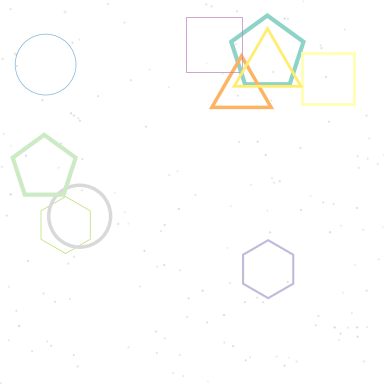[{"shape": "pentagon", "thickness": 3, "radius": 0.49, "center": [0.694, 0.861]}, {"shape": "square", "thickness": 2, "radius": 0.34, "center": [0.851, 0.796]}, {"shape": "hexagon", "thickness": 1.5, "radius": 0.38, "center": [0.697, 0.301]}, {"shape": "circle", "thickness": 0.5, "radius": 0.4, "center": [0.118, 0.832]}, {"shape": "triangle", "thickness": 2.5, "radius": 0.44, "center": [0.627, 0.765]}, {"shape": "hexagon", "thickness": 0.5, "radius": 0.37, "center": [0.17, 0.415]}, {"shape": "circle", "thickness": 2.5, "radius": 0.4, "center": [0.207, 0.439]}, {"shape": "square", "thickness": 0.5, "radius": 0.36, "center": [0.556, 0.885]}, {"shape": "pentagon", "thickness": 3, "radius": 0.43, "center": [0.115, 0.564]}, {"shape": "triangle", "thickness": 2, "radius": 0.5, "center": [0.695, 0.826]}]